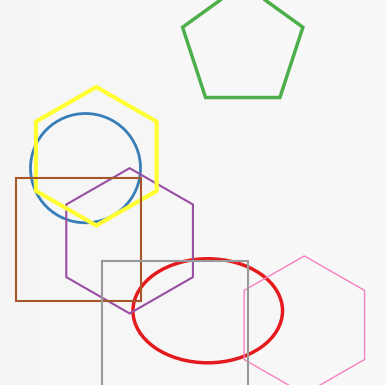[{"shape": "oval", "thickness": 2.5, "radius": 0.97, "center": [0.536, 0.193]}, {"shape": "circle", "thickness": 2, "radius": 0.71, "center": [0.221, 0.563]}, {"shape": "pentagon", "thickness": 2.5, "radius": 0.82, "center": [0.626, 0.879]}, {"shape": "hexagon", "thickness": 1.5, "radius": 0.94, "center": [0.334, 0.375]}, {"shape": "hexagon", "thickness": 3, "radius": 0.9, "center": [0.249, 0.594]}, {"shape": "square", "thickness": 1.5, "radius": 0.8, "center": [0.203, 0.378]}, {"shape": "hexagon", "thickness": 1, "radius": 0.9, "center": [0.785, 0.156]}, {"shape": "square", "thickness": 1.5, "radius": 0.94, "center": [0.452, 0.133]}]